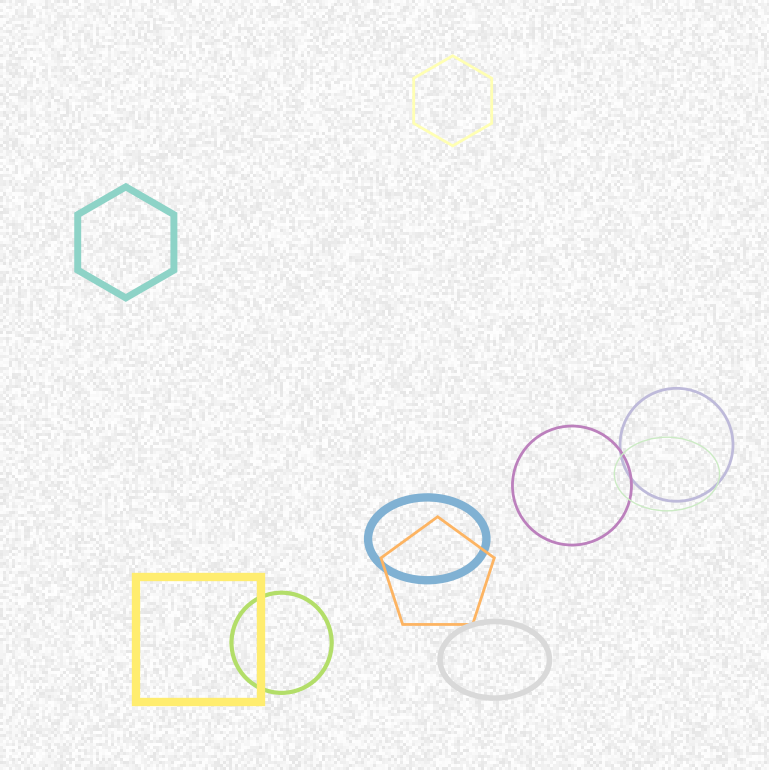[{"shape": "hexagon", "thickness": 2.5, "radius": 0.36, "center": [0.163, 0.685]}, {"shape": "hexagon", "thickness": 1, "radius": 0.29, "center": [0.588, 0.869]}, {"shape": "circle", "thickness": 1, "radius": 0.37, "center": [0.879, 0.422]}, {"shape": "oval", "thickness": 3, "radius": 0.38, "center": [0.555, 0.3]}, {"shape": "pentagon", "thickness": 1, "radius": 0.39, "center": [0.568, 0.252]}, {"shape": "circle", "thickness": 1.5, "radius": 0.33, "center": [0.366, 0.165]}, {"shape": "oval", "thickness": 2, "radius": 0.36, "center": [0.643, 0.143]}, {"shape": "circle", "thickness": 1, "radius": 0.39, "center": [0.743, 0.369]}, {"shape": "oval", "thickness": 0.5, "radius": 0.34, "center": [0.866, 0.384]}, {"shape": "square", "thickness": 3, "radius": 0.41, "center": [0.258, 0.17]}]